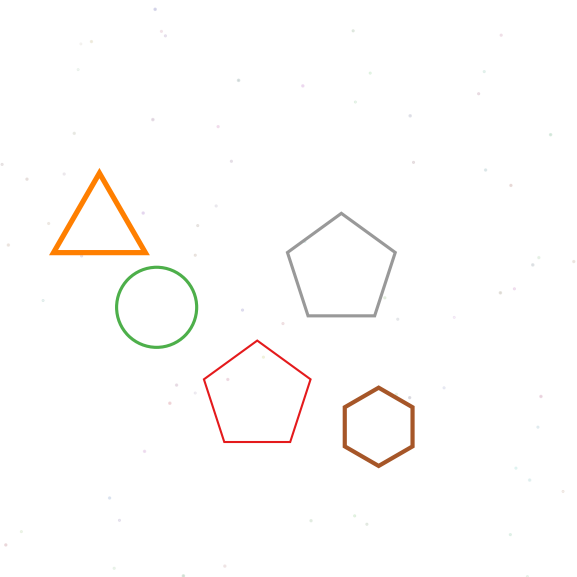[{"shape": "pentagon", "thickness": 1, "radius": 0.49, "center": [0.445, 0.312]}, {"shape": "circle", "thickness": 1.5, "radius": 0.35, "center": [0.271, 0.467]}, {"shape": "triangle", "thickness": 2.5, "radius": 0.46, "center": [0.172, 0.608]}, {"shape": "hexagon", "thickness": 2, "radius": 0.34, "center": [0.656, 0.26]}, {"shape": "pentagon", "thickness": 1.5, "radius": 0.49, "center": [0.591, 0.532]}]